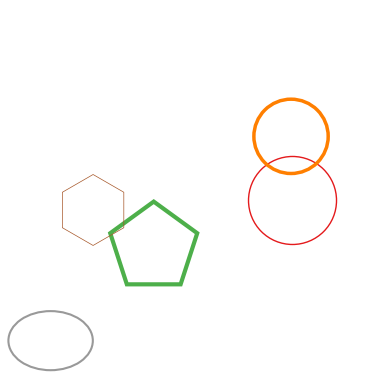[{"shape": "circle", "thickness": 1, "radius": 0.57, "center": [0.76, 0.479]}, {"shape": "pentagon", "thickness": 3, "radius": 0.59, "center": [0.399, 0.358]}, {"shape": "circle", "thickness": 2.5, "radius": 0.48, "center": [0.756, 0.646]}, {"shape": "hexagon", "thickness": 0.5, "radius": 0.46, "center": [0.242, 0.455]}, {"shape": "oval", "thickness": 1.5, "radius": 0.55, "center": [0.131, 0.115]}]